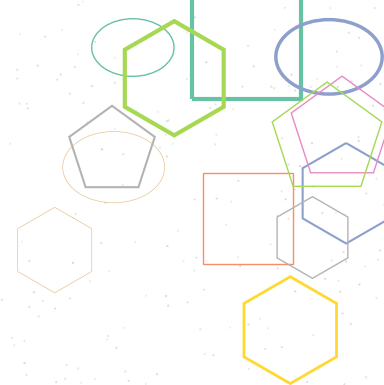[{"shape": "square", "thickness": 3, "radius": 0.7, "center": [0.64, 0.884]}, {"shape": "oval", "thickness": 1, "radius": 0.53, "center": [0.345, 0.877]}, {"shape": "square", "thickness": 1, "radius": 0.59, "center": [0.644, 0.433]}, {"shape": "oval", "thickness": 2.5, "radius": 0.69, "center": [0.855, 0.852]}, {"shape": "hexagon", "thickness": 1.5, "radius": 0.65, "center": [0.899, 0.498]}, {"shape": "pentagon", "thickness": 1, "radius": 0.69, "center": [0.888, 0.663]}, {"shape": "pentagon", "thickness": 1, "radius": 0.75, "center": [0.849, 0.637]}, {"shape": "hexagon", "thickness": 3, "radius": 0.74, "center": [0.453, 0.797]}, {"shape": "hexagon", "thickness": 2, "radius": 0.69, "center": [0.754, 0.142]}, {"shape": "oval", "thickness": 0.5, "radius": 0.66, "center": [0.295, 0.566]}, {"shape": "hexagon", "thickness": 0.5, "radius": 0.56, "center": [0.142, 0.35]}, {"shape": "hexagon", "thickness": 1, "radius": 0.53, "center": [0.812, 0.383]}, {"shape": "pentagon", "thickness": 1.5, "radius": 0.58, "center": [0.291, 0.608]}]